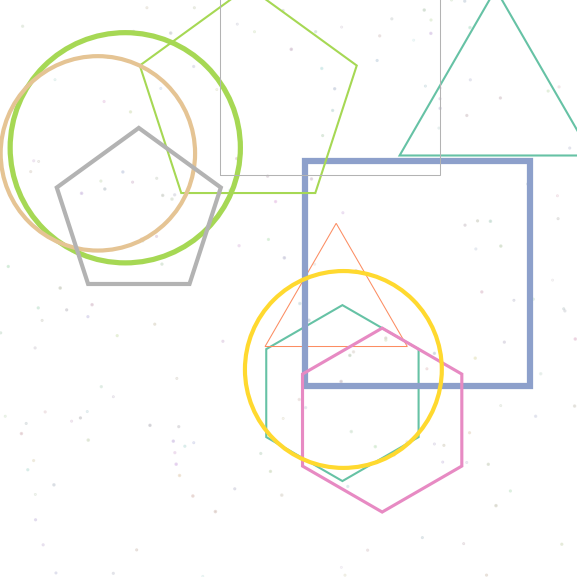[{"shape": "hexagon", "thickness": 1, "radius": 0.76, "center": [0.593, 0.318]}, {"shape": "triangle", "thickness": 1, "radius": 0.96, "center": [0.858, 0.826]}, {"shape": "triangle", "thickness": 0.5, "radius": 0.71, "center": [0.582, 0.47]}, {"shape": "square", "thickness": 3, "radius": 0.97, "center": [0.723, 0.526]}, {"shape": "hexagon", "thickness": 1.5, "radius": 0.8, "center": [0.662, 0.272]}, {"shape": "circle", "thickness": 2.5, "radius": 1.0, "center": [0.217, 0.743]}, {"shape": "pentagon", "thickness": 1, "radius": 0.99, "center": [0.43, 0.825]}, {"shape": "circle", "thickness": 2, "radius": 0.85, "center": [0.595, 0.359]}, {"shape": "circle", "thickness": 2, "radius": 0.84, "center": [0.169, 0.734]}, {"shape": "square", "thickness": 0.5, "radius": 0.95, "center": [0.571, 0.888]}, {"shape": "pentagon", "thickness": 2, "radius": 0.75, "center": [0.24, 0.628]}]